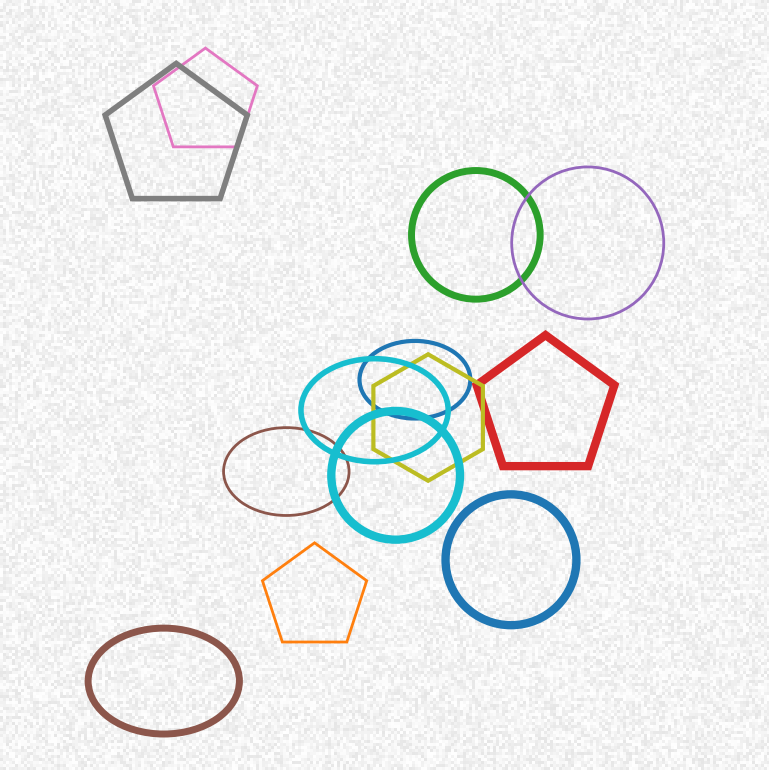[{"shape": "oval", "thickness": 1.5, "radius": 0.36, "center": [0.539, 0.507]}, {"shape": "circle", "thickness": 3, "radius": 0.42, "center": [0.664, 0.273]}, {"shape": "pentagon", "thickness": 1, "radius": 0.36, "center": [0.409, 0.224]}, {"shape": "circle", "thickness": 2.5, "radius": 0.42, "center": [0.618, 0.695]}, {"shape": "pentagon", "thickness": 3, "radius": 0.47, "center": [0.708, 0.471]}, {"shape": "circle", "thickness": 1, "radius": 0.49, "center": [0.763, 0.684]}, {"shape": "oval", "thickness": 1, "radius": 0.41, "center": [0.372, 0.388]}, {"shape": "oval", "thickness": 2.5, "radius": 0.49, "center": [0.213, 0.115]}, {"shape": "pentagon", "thickness": 1, "radius": 0.35, "center": [0.267, 0.867]}, {"shape": "pentagon", "thickness": 2, "radius": 0.49, "center": [0.229, 0.821]}, {"shape": "hexagon", "thickness": 1.5, "radius": 0.41, "center": [0.556, 0.458]}, {"shape": "circle", "thickness": 3, "radius": 0.42, "center": [0.514, 0.383]}, {"shape": "oval", "thickness": 2, "radius": 0.48, "center": [0.486, 0.467]}]